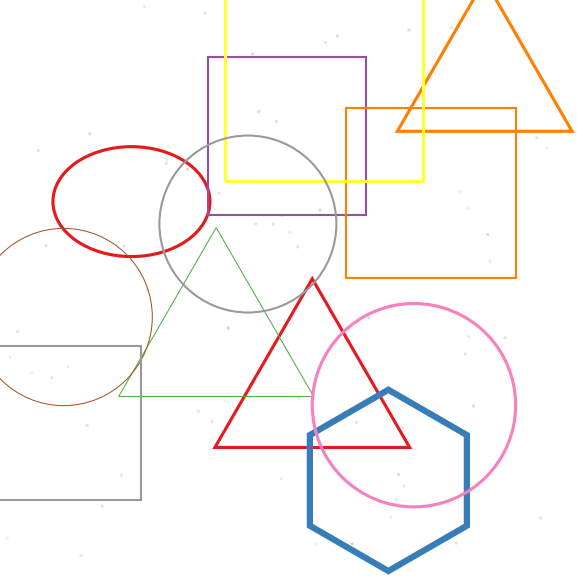[{"shape": "triangle", "thickness": 1.5, "radius": 0.97, "center": [0.541, 0.322]}, {"shape": "oval", "thickness": 1.5, "radius": 0.68, "center": [0.228, 0.65]}, {"shape": "hexagon", "thickness": 3, "radius": 0.78, "center": [0.672, 0.167]}, {"shape": "triangle", "thickness": 0.5, "radius": 0.97, "center": [0.374, 0.41]}, {"shape": "square", "thickness": 1, "radius": 0.68, "center": [0.497, 0.764]}, {"shape": "triangle", "thickness": 1.5, "radius": 0.87, "center": [0.839, 0.859]}, {"shape": "square", "thickness": 1, "radius": 0.74, "center": [0.746, 0.665]}, {"shape": "square", "thickness": 1.5, "radius": 0.86, "center": [0.56, 0.857]}, {"shape": "circle", "thickness": 0.5, "radius": 0.77, "center": [0.11, 0.45]}, {"shape": "circle", "thickness": 1.5, "radius": 0.88, "center": [0.717, 0.298]}, {"shape": "square", "thickness": 1, "radius": 0.67, "center": [0.11, 0.267]}, {"shape": "circle", "thickness": 1, "radius": 0.77, "center": [0.429, 0.611]}]